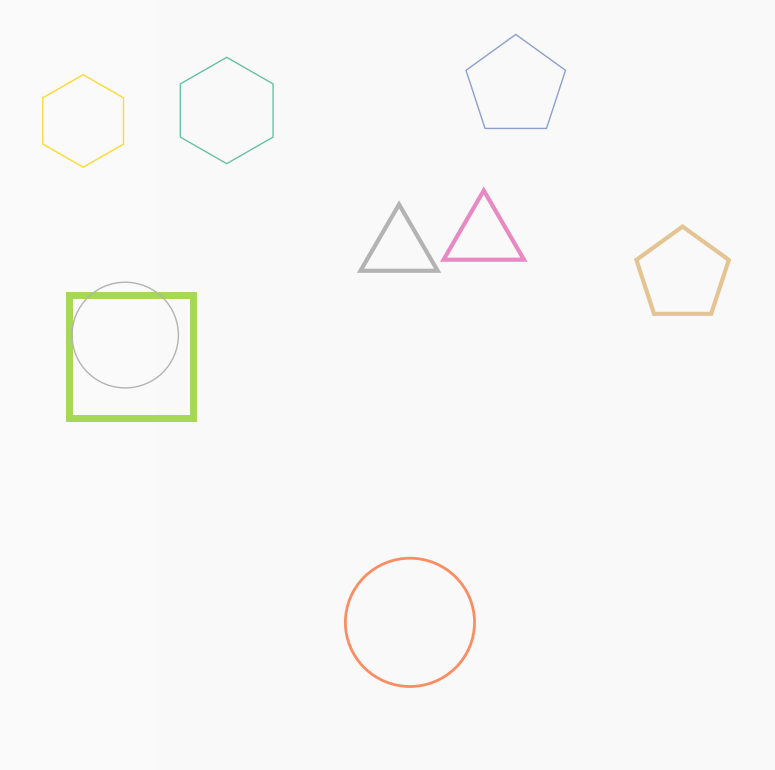[{"shape": "hexagon", "thickness": 0.5, "radius": 0.35, "center": [0.293, 0.856]}, {"shape": "circle", "thickness": 1, "radius": 0.42, "center": [0.529, 0.192]}, {"shape": "pentagon", "thickness": 0.5, "radius": 0.34, "center": [0.666, 0.888]}, {"shape": "triangle", "thickness": 1.5, "radius": 0.3, "center": [0.624, 0.693]}, {"shape": "square", "thickness": 2.5, "radius": 0.4, "center": [0.169, 0.537]}, {"shape": "hexagon", "thickness": 0.5, "radius": 0.3, "center": [0.107, 0.843]}, {"shape": "pentagon", "thickness": 1.5, "radius": 0.31, "center": [0.881, 0.643]}, {"shape": "circle", "thickness": 0.5, "radius": 0.34, "center": [0.162, 0.565]}, {"shape": "triangle", "thickness": 1.5, "radius": 0.29, "center": [0.515, 0.677]}]